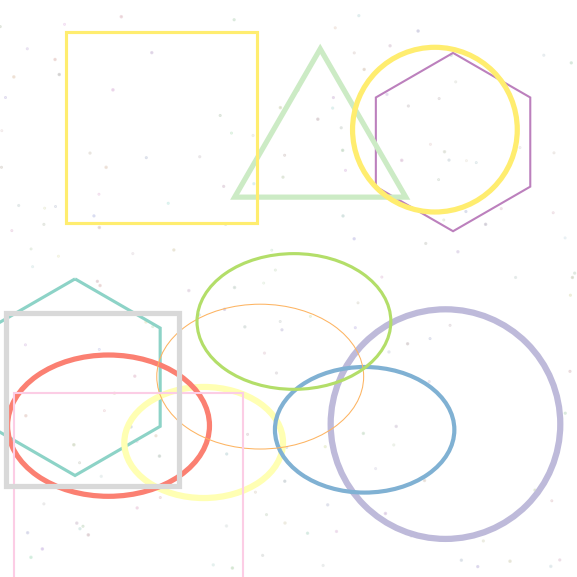[{"shape": "hexagon", "thickness": 1.5, "radius": 0.85, "center": [0.13, 0.346]}, {"shape": "oval", "thickness": 3, "radius": 0.69, "center": [0.353, 0.233]}, {"shape": "circle", "thickness": 3, "radius": 0.99, "center": [0.771, 0.265]}, {"shape": "oval", "thickness": 2.5, "radius": 0.87, "center": [0.188, 0.262]}, {"shape": "oval", "thickness": 2, "radius": 0.78, "center": [0.631, 0.255]}, {"shape": "oval", "thickness": 0.5, "radius": 0.9, "center": [0.451, 0.347]}, {"shape": "oval", "thickness": 1.5, "radius": 0.84, "center": [0.509, 0.442]}, {"shape": "square", "thickness": 1, "radius": 0.99, "center": [0.222, 0.12]}, {"shape": "square", "thickness": 2.5, "radius": 0.75, "center": [0.161, 0.308]}, {"shape": "hexagon", "thickness": 1, "radius": 0.77, "center": [0.785, 0.753]}, {"shape": "triangle", "thickness": 2.5, "radius": 0.86, "center": [0.554, 0.743]}, {"shape": "square", "thickness": 1.5, "radius": 0.83, "center": [0.28, 0.779]}, {"shape": "circle", "thickness": 2.5, "radius": 0.71, "center": [0.753, 0.775]}]